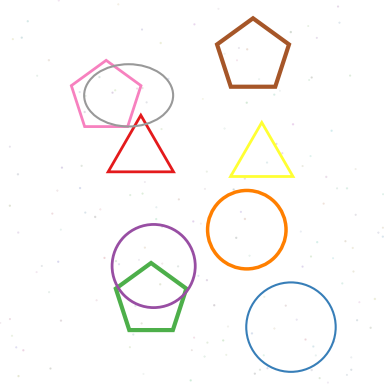[{"shape": "triangle", "thickness": 2, "radius": 0.49, "center": [0.366, 0.603]}, {"shape": "circle", "thickness": 1.5, "radius": 0.58, "center": [0.756, 0.15]}, {"shape": "pentagon", "thickness": 3, "radius": 0.48, "center": [0.392, 0.221]}, {"shape": "circle", "thickness": 2, "radius": 0.54, "center": [0.399, 0.309]}, {"shape": "circle", "thickness": 2.5, "radius": 0.51, "center": [0.641, 0.403]}, {"shape": "triangle", "thickness": 2, "radius": 0.47, "center": [0.68, 0.588]}, {"shape": "pentagon", "thickness": 3, "radius": 0.49, "center": [0.657, 0.854]}, {"shape": "pentagon", "thickness": 2, "radius": 0.48, "center": [0.276, 0.748]}, {"shape": "oval", "thickness": 1.5, "radius": 0.58, "center": [0.334, 0.752]}]